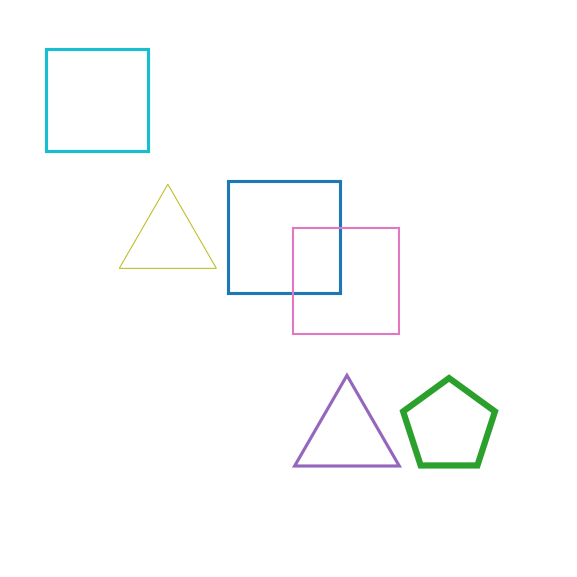[{"shape": "square", "thickness": 1.5, "radius": 0.49, "center": [0.492, 0.588]}, {"shape": "pentagon", "thickness": 3, "radius": 0.42, "center": [0.778, 0.261]}, {"shape": "triangle", "thickness": 1.5, "radius": 0.52, "center": [0.601, 0.245]}, {"shape": "square", "thickness": 1, "radius": 0.46, "center": [0.599, 0.513]}, {"shape": "triangle", "thickness": 0.5, "radius": 0.49, "center": [0.291, 0.583]}, {"shape": "square", "thickness": 1.5, "radius": 0.44, "center": [0.168, 0.825]}]